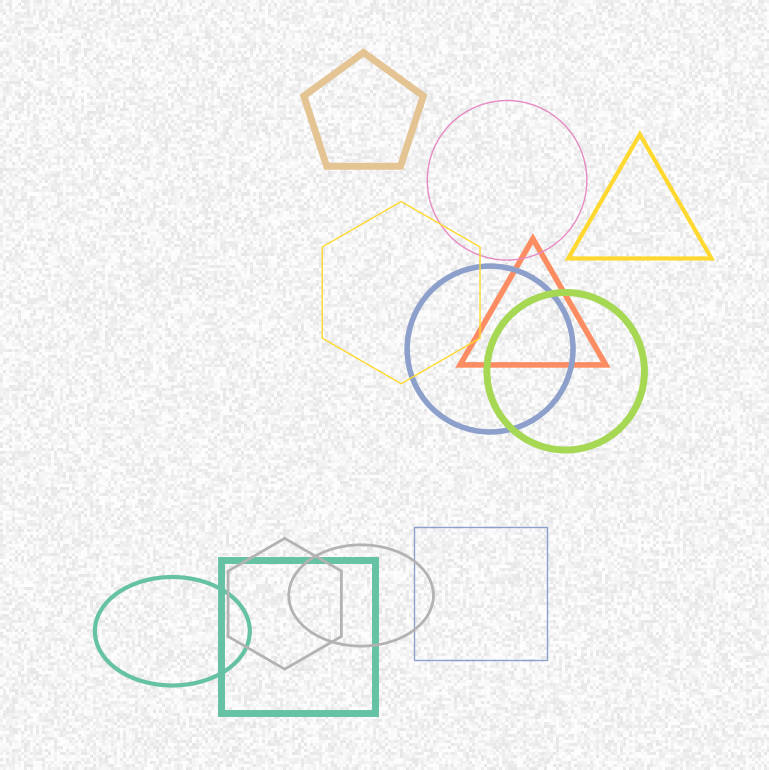[{"shape": "square", "thickness": 2.5, "radius": 0.5, "center": [0.387, 0.173]}, {"shape": "oval", "thickness": 1.5, "radius": 0.5, "center": [0.224, 0.18]}, {"shape": "triangle", "thickness": 2, "radius": 0.55, "center": [0.692, 0.581]}, {"shape": "square", "thickness": 0.5, "radius": 0.43, "center": [0.624, 0.229]}, {"shape": "circle", "thickness": 2, "radius": 0.54, "center": [0.636, 0.547]}, {"shape": "circle", "thickness": 0.5, "radius": 0.52, "center": [0.658, 0.766]}, {"shape": "circle", "thickness": 2.5, "radius": 0.51, "center": [0.735, 0.518]}, {"shape": "triangle", "thickness": 1.5, "radius": 0.54, "center": [0.831, 0.718]}, {"shape": "hexagon", "thickness": 0.5, "radius": 0.59, "center": [0.521, 0.62]}, {"shape": "pentagon", "thickness": 2.5, "radius": 0.41, "center": [0.472, 0.85]}, {"shape": "oval", "thickness": 1, "radius": 0.47, "center": [0.469, 0.227]}, {"shape": "hexagon", "thickness": 1, "radius": 0.42, "center": [0.37, 0.216]}]